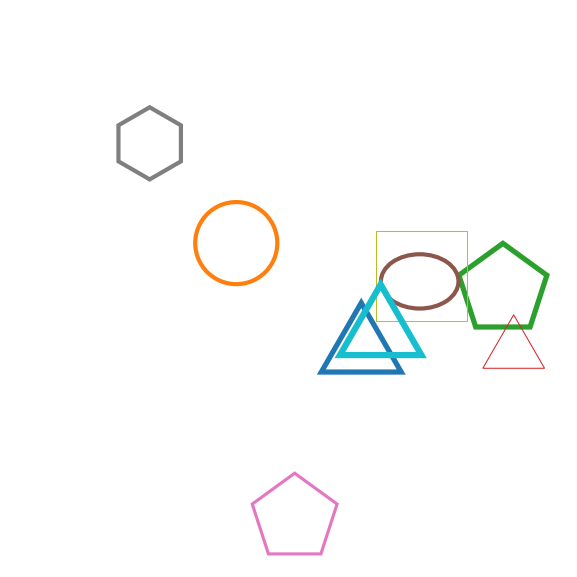[{"shape": "triangle", "thickness": 2.5, "radius": 0.4, "center": [0.626, 0.395]}, {"shape": "circle", "thickness": 2, "radius": 0.36, "center": [0.409, 0.578]}, {"shape": "pentagon", "thickness": 2.5, "radius": 0.4, "center": [0.871, 0.498]}, {"shape": "triangle", "thickness": 0.5, "radius": 0.31, "center": [0.89, 0.392]}, {"shape": "oval", "thickness": 2, "radius": 0.34, "center": [0.727, 0.512]}, {"shape": "pentagon", "thickness": 1.5, "radius": 0.39, "center": [0.51, 0.102]}, {"shape": "hexagon", "thickness": 2, "radius": 0.31, "center": [0.259, 0.751]}, {"shape": "square", "thickness": 0.5, "radius": 0.39, "center": [0.73, 0.521]}, {"shape": "triangle", "thickness": 3, "radius": 0.41, "center": [0.659, 0.425]}]